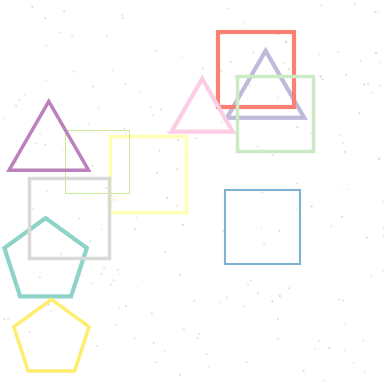[{"shape": "pentagon", "thickness": 3, "radius": 0.56, "center": [0.118, 0.321]}, {"shape": "square", "thickness": 2.5, "radius": 0.49, "center": [0.384, 0.548]}, {"shape": "triangle", "thickness": 3, "radius": 0.58, "center": [0.69, 0.752]}, {"shape": "square", "thickness": 3, "radius": 0.49, "center": [0.665, 0.82]}, {"shape": "square", "thickness": 1.5, "radius": 0.48, "center": [0.681, 0.41]}, {"shape": "square", "thickness": 0.5, "radius": 0.41, "center": [0.252, 0.581]}, {"shape": "triangle", "thickness": 3, "radius": 0.46, "center": [0.525, 0.704]}, {"shape": "square", "thickness": 2.5, "radius": 0.52, "center": [0.179, 0.433]}, {"shape": "triangle", "thickness": 2.5, "radius": 0.6, "center": [0.127, 0.617]}, {"shape": "square", "thickness": 2.5, "radius": 0.49, "center": [0.715, 0.706]}, {"shape": "pentagon", "thickness": 2.5, "radius": 0.51, "center": [0.134, 0.119]}]